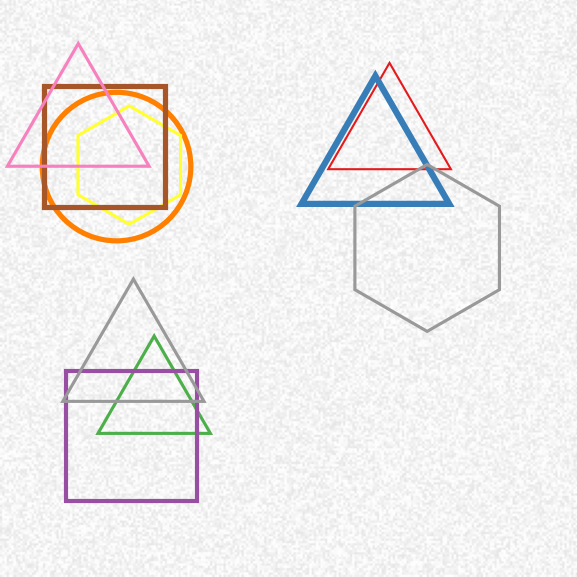[{"shape": "triangle", "thickness": 1, "radius": 0.61, "center": [0.675, 0.768]}, {"shape": "triangle", "thickness": 3, "radius": 0.74, "center": [0.65, 0.72]}, {"shape": "triangle", "thickness": 1.5, "radius": 0.56, "center": [0.267, 0.305]}, {"shape": "square", "thickness": 2, "radius": 0.56, "center": [0.228, 0.244]}, {"shape": "circle", "thickness": 2.5, "radius": 0.64, "center": [0.202, 0.711]}, {"shape": "hexagon", "thickness": 1.5, "radius": 0.51, "center": [0.224, 0.713]}, {"shape": "square", "thickness": 2.5, "radius": 0.52, "center": [0.182, 0.746]}, {"shape": "triangle", "thickness": 1.5, "radius": 0.71, "center": [0.136, 0.782]}, {"shape": "triangle", "thickness": 1.5, "radius": 0.71, "center": [0.231, 0.375]}, {"shape": "hexagon", "thickness": 1.5, "radius": 0.72, "center": [0.74, 0.57]}]